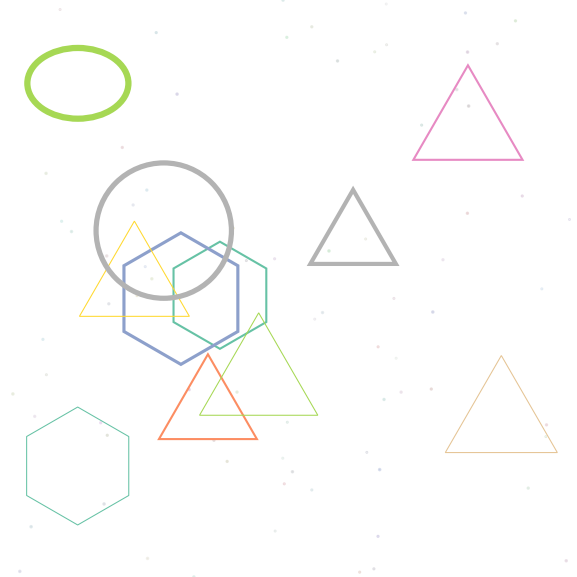[{"shape": "hexagon", "thickness": 1, "radius": 0.46, "center": [0.381, 0.488]}, {"shape": "hexagon", "thickness": 0.5, "radius": 0.51, "center": [0.135, 0.192]}, {"shape": "triangle", "thickness": 1, "radius": 0.49, "center": [0.36, 0.288]}, {"shape": "hexagon", "thickness": 1.5, "radius": 0.57, "center": [0.313, 0.482]}, {"shape": "triangle", "thickness": 1, "radius": 0.55, "center": [0.81, 0.777]}, {"shape": "triangle", "thickness": 0.5, "radius": 0.59, "center": [0.448, 0.339]}, {"shape": "oval", "thickness": 3, "radius": 0.44, "center": [0.135, 0.855]}, {"shape": "triangle", "thickness": 0.5, "radius": 0.55, "center": [0.233, 0.506]}, {"shape": "triangle", "thickness": 0.5, "radius": 0.56, "center": [0.868, 0.271]}, {"shape": "triangle", "thickness": 2, "radius": 0.43, "center": [0.611, 0.585]}, {"shape": "circle", "thickness": 2.5, "radius": 0.59, "center": [0.284, 0.6]}]